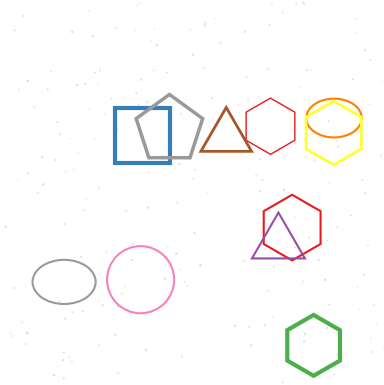[{"shape": "hexagon", "thickness": 1.5, "radius": 0.43, "center": [0.759, 0.409]}, {"shape": "hexagon", "thickness": 1, "radius": 0.37, "center": [0.703, 0.672]}, {"shape": "square", "thickness": 3, "radius": 0.36, "center": [0.371, 0.649]}, {"shape": "hexagon", "thickness": 3, "radius": 0.4, "center": [0.815, 0.103]}, {"shape": "triangle", "thickness": 1.5, "radius": 0.4, "center": [0.723, 0.368]}, {"shape": "oval", "thickness": 1.5, "radius": 0.36, "center": [0.868, 0.693]}, {"shape": "hexagon", "thickness": 2, "radius": 0.41, "center": [0.867, 0.655]}, {"shape": "triangle", "thickness": 2, "radius": 0.38, "center": [0.588, 0.645]}, {"shape": "circle", "thickness": 1.5, "radius": 0.44, "center": [0.365, 0.274]}, {"shape": "pentagon", "thickness": 2.5, "radius": 0.45, "center": [0.44, 0.664]}, {"shape": "oval", "thickness": 1.5, "radius": 0.41, "center": [0.166, 0.268]}]